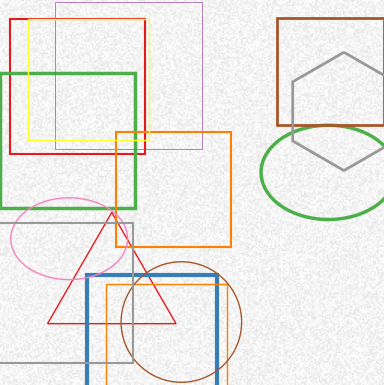[{"shape": "triangle", "thickness": 1, "radius": 0.96, "center": [0.29, 0.256]}, {"shape": "square", "thickness": 1.5, "radius": 0.88, "center": [0.202, 0.776]}, {"shape": "square", "thickness": 3, "radius": 0.84, "center": [0.395, 0.117]}, {"shape": "square", "thickness": 2.5, "radius": 0.88, "center": [0.175, 0.635]}, {"shape": "oval", "thickness": 2.5, "radius": 0.87, "center": [0.853, 0.552]}, {"shape": "square", "thickness": 0.5, "radius": 0.95, "center": [0.333, 0.803]}, {"shape": "square", "thickness": 1.5, "radius": 0.75, "center": [0.452, 0.507]}, {"shape": "square", "thickness": 1, "radius": 0.79, "center": [0.433, 0.104]}, {"shape": "square", "thickness": 1, "radius": 0.78, "center": [0.229, 0.794]}, {"shape": "circle", "thickness": 1, "radius": 0.78, "center": [0.471, 0.164]}, {"shape": "square", "thickness": 2, "radius": 0.69, "center": [0.858, 0.815]}, {"shape": "oval", "thickness": 1, "radius": 0.76, "center": [0.18, 0.38]}, {"shape": "square", "thickness": 1.5, "radius": 0.91, "center": [0.162, 0.24]}, {"shape": "hexagon", "thickness": 2, "radius": 0.77, "center": [0.893, 0.711]}]